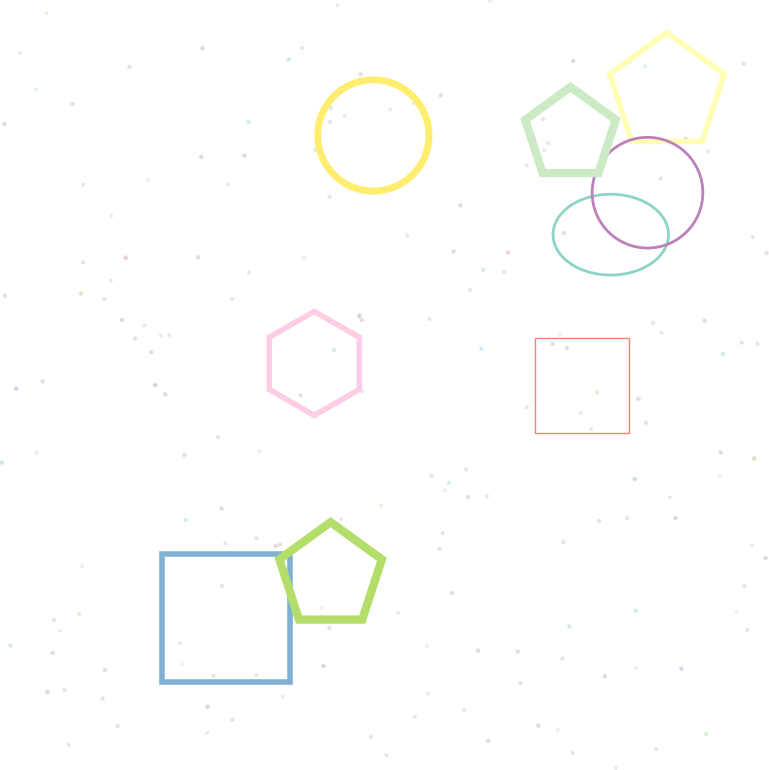[{"shape": "oval", "thickness": 1, "radius": 0.37, "center": [0.793, 0.695]}, {"shape": "pentagon", "thickness": 2, "radius": 0.39, "center": [0.866, 0.88]}, {"shape": "square", "thickness": 0.5, "radius": 0.31, "center": [0.756, 0.5]}, {"shape": "square", "thickness": 2, "radius": 0.42, "center": [0.293, 0.198]}, {"shape": "pentagon", "thickness": 3, "radius": 0.35, "center": [0.429, 0.252]}, {"shape": "hexagon", "thickness": 2, "radius": 0.34, "center": [0.408, 0.528]}, {"shape": "circle", "thickness": 1, "radius": 0.36, "center": [0.841, 0.75]}, {"shape": "pentagon", "thickness": 3, "radius": 0.31, "center": [0.741, 0.825]}, {"shape": "circle", "thickness": 2.5, "radius": 0.36, "center": [0.485, 0.824]}]